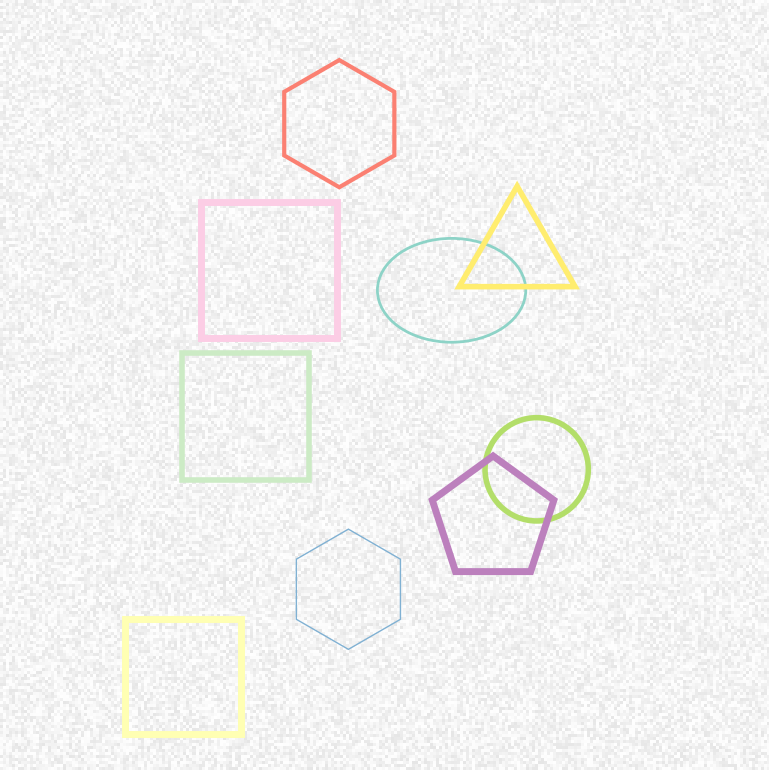[{"shape": "oval", "thickness": 1, "radius": 0.48, "center": [0.586, 0.623]}, {"shape": "square", "thickness": 2.5, "radius": 0.38, "center": [0.237, 0.122]}, {"shape": "hexagon", "thickness": 1.5, "radius": 0.41, "center": [0.441, 0.839]}, {"shape": "hexagon", "thickness": 0.5, "radius": 0.39, "center": [0.452, 0.235]}, {"shape": "circle", "thickness": 2, "radius": 0.34, "center": [0.697, 0.391]}, {"shape": "square", "thickness": 2.5, "radius": 0.44, "center": [0.349, 0.649]}, {"shape": "pentagon", "thickness": 2.5, "radius": 0.42, "center": [0.64, 0.325]}, {"shape": "square", "thickness": 2, "radius": 0.41, "center": [0.318, 0.459]}, {"shape": "triangle", "thickness": 2, "radius": 0.43, "center": [0.672, 0.671]}]